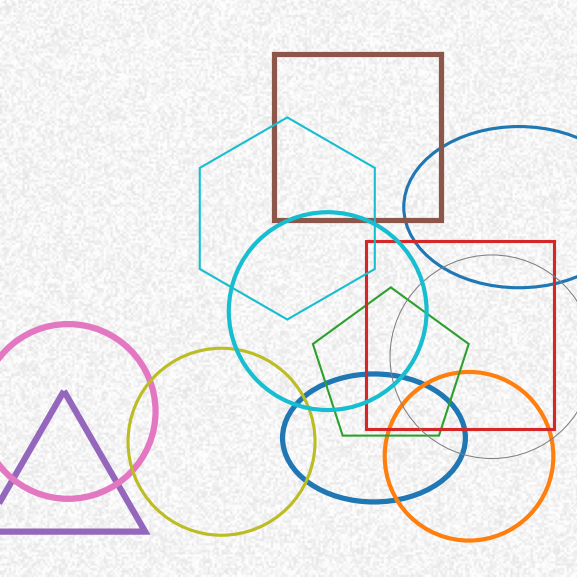[{"shape": "oval", "thickness": 1.5, "radius": 1.0, "center": [0.899, 0.64]}, {"shape": "oval", "thickness": 2.5, "radius": 0.79, "center": [0.648, 0.241]}, {"shape": "circle", "thickness": 2, "radius": 0.73, "center": [0.812, 0.209]}, {"shape": "pentagon", "thickness": 1, "radius": 0.71, "center": [0.677, 0.36]}, {"shape": "square", "thickness": 1.5, "radius": 0.81, "center": [0.797, 0.419]}, {"shape": "triangle", "thickness": 3, "radius": 0.81, "center": [0.111, 0.16]}, {"shape": "square", "thickness": 2.5, "radius": 0.72, "center": [0.619, 0.761]}, {"shape": "circle", "thickness": 3, "radius": 0.76, "center": [0.118, 0.287]}, {"shape": "circle", "thickness": 0.5, "radius": 0.88, "center": [0.852, 0.381]}, {"shape": "circle", "thickness": 1.5, "radius": 0.81, "center": [0.384, 0.234]}, {"shape": "hexagon", "thickness": 1, "radius": 0.87, "center": [0.497, 0.621]}, {"shape": "circle", "thickness": 2, "radius": 0.86, "center": [0.567, 0.46]}]